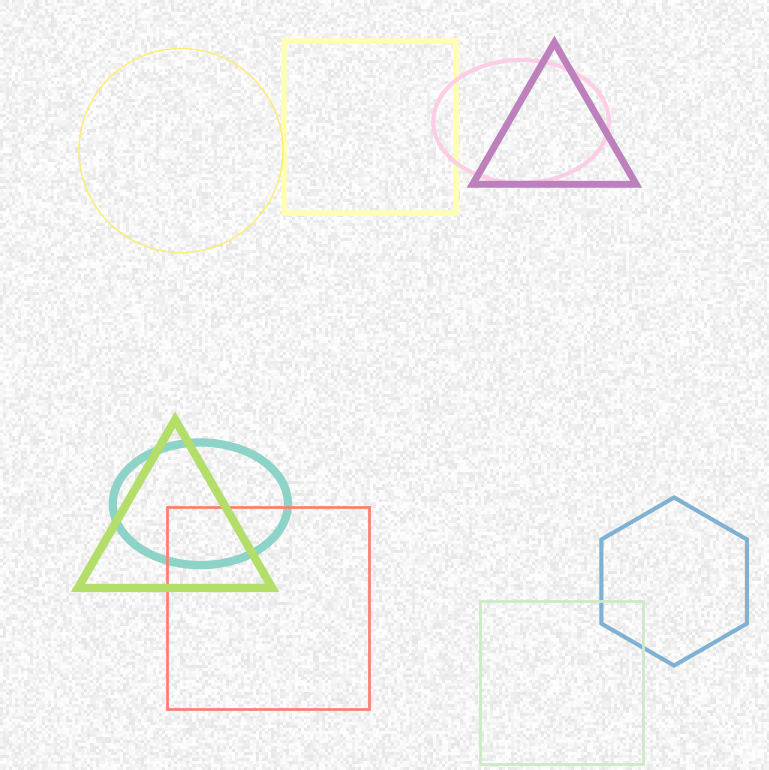[{"shape": "oval", "thickness": 3, "radius": 0.57, "center": [0.26, 0.346]}, {"shape": "square", "thickness": 2, "radius": 0.56, "center": [0.48, 0.835]}, {"shape": "square", "thickness": 1, "radius": 0.66, "center": [0.348, 0.211]}, {"shape": "hexagon", "thickness": 1.5, "radius": 0.55, "center": [0.876, 0.245]}, {"shape": "triangle", "thickness": 3, "radius": 0.73, "center": [0.227, 0.309]}, {"shape": "oval", "thickness": 1.5, "radius": 0.57, "center": [0.677, 0.842]}, {"shape": "triangle", "thickness": 2.5, "radius": 0.61, "center": [0.72, 0.822]}, {"shape": "square", "thickness": 1, "radius": 0.53, "center": [0.73, 0.114]}, {"shape": "circle", "thickness": 0.5, "radius": 0.66, "center": [0.235, 0.805]}]